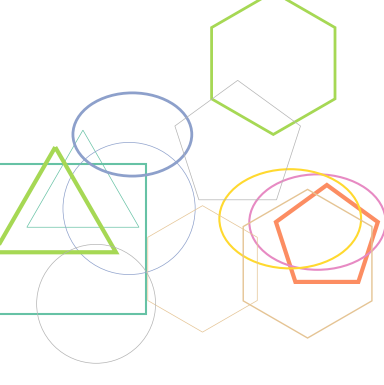[{"shape": "square", "thickness": 1.5, "radius": 0.98, "center": [0.184, 0.38]}, {"shape": "triangle", "thickness": 0.5, "radius": 0.84, "center": [0.215, 0.494]}, {"shape": "pentagon", "thickness": 3, "radius": 0.7, "center": [0.849, 0.38]}, {"shape": "circle", "thickness": 0.5, "radius": 0.86, "center": [0.335, 0.458]}, {"shape": "oval", "thickness": 2, "radius": 0.77, "center": [0.344, 0.651]}, {"shape": "oval", "thickness": 1.5, "radius": 0.89, "center": [0.825, 0.423]}, {"shape": "triangle", "thickness": 3, "radius": 0.91, "center": [0.143, 0.436]}, {"shape": "hexagon", "thickness": 2, "radius": 0.93, "center": [0.71, 0.836]}, {"shape": "oval", "thickness": 1.5, "radius": 0.92, "center": [0.754, 0.432]}, {"shape": "hexagon", "thickness": 1, "radius": 0.96, "center": [0.799, 0.315]}, {"shape": "hexagon", "thickness": 0.5, "radius": 0.82, "center": [0.526, 0.302]}, {"shape": "pentagon", "thickness": 0.5, "radius": 0.86, "center": [0.617, 0.62]}, {"shape": "circle", "thickness": 0.5, "radius": 0.77, "center": [0.25, 0.211]}]